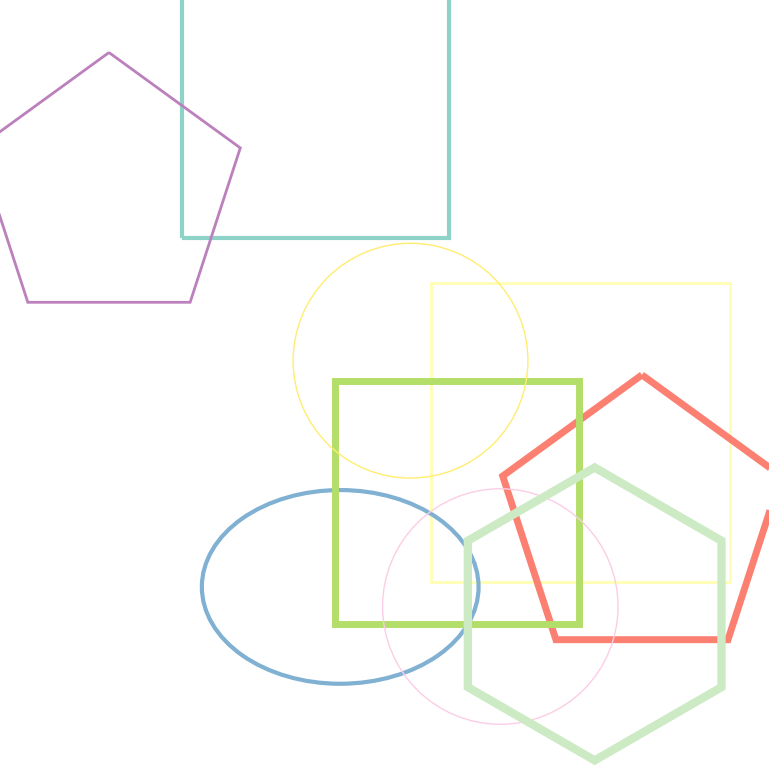[{"shape": "square", "thickness": 1.5, "radius": 0.87, "center": [0.41, 0.865]}, {"shape": "square", "thickness": 1, "radius": 0.97, "center": [0.754, 0.438]}, {"shape": "pentagon", "thickness": 2.5, "radius": 0.95, "center": [0.834, 0.323]}, {"shape": "oval", "thickness": 1.5, "radius": 0.9, "center": [0.442, 0.238]}, {"shape": "square", "thickness": 2.5, "radius": 0.79, "center": [0.593, 0.347]}, {"shape": "circle", "thickness": 0.5, "radius": 0.76, "center": [0.65, 0.212]}, {"shape": "pentagon", "thickness": 1, "radius": 0.9, "center": [0.142, 0.752]}, {"shape": "hexagon", "thickness": 3, "radius": 0.95, "center": [0.772, 0.203]}, {"shape": "circle", "thickness": 0.5, "radius": 0.76, "center": [0.533, 0.532]}]